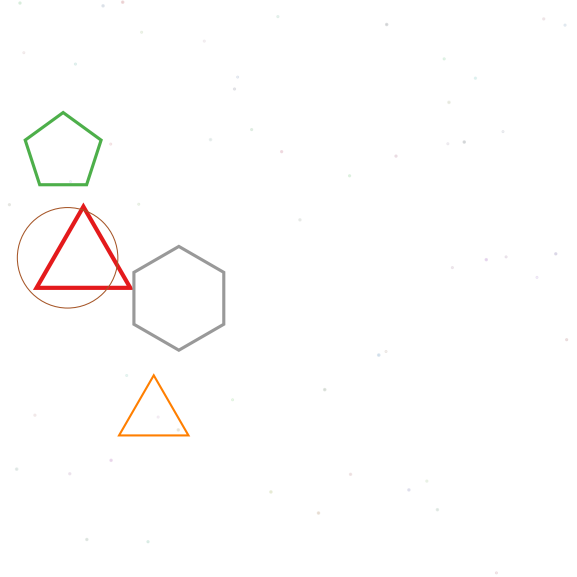[{"shape": "triangle", "thickness": 2, "radius": 0.47, "center": [0.144, 0.548]}, {"shape": "pentagon", "thickness": 1.5, "radius": 0.35, "center": [0.109, 0.735]}, {"shape": "triangle", "thickness": 1, "radius": 0.35, "center": [0.266, 0.28]}, {"shape": "circle", "thickness": 0.5, "radius": 0.44, "center": [0.117, 0.553]}, {"shape": "hexagon", "thickness": 1.5, "radius": 0.45, "center": [0.31, 0.483]}]